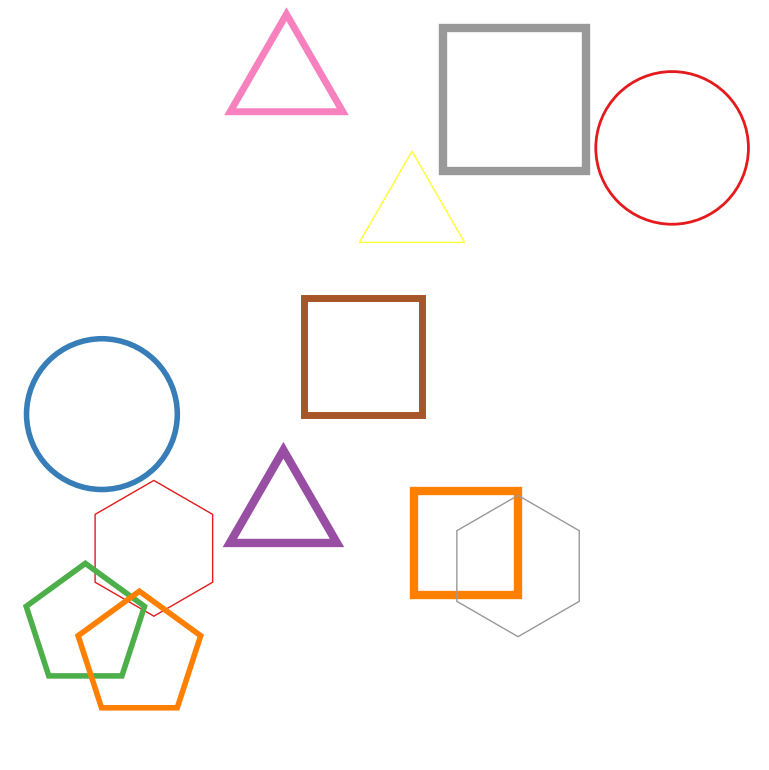[{"shape": "circle", "thickness": 1, "radius": 0.5, "center": [0.873, 0.808]}, {"shape": "hexagon", "thickness": 0.5, "radius": 0.44, "center": [0.2, 0.288]}, {"shape": "circle", "thickness": 2, "radius": 0.49, "center": [0.132, 0.462]}, {"shape": "pentagon", "thickness": 2, "radius": 0.4, "center": [0.111, 0.188]}, {"shape": "triangle", "thickness": 3, "radius": 0.4, "center": [0.368, 0.335]}, {"shape": "pentagon", "thickness": 2, "radius": 0.42, "center": [0.181, 0.149]}, {"shape": "square", "thickness": 3, "radius": 0.34, "center": [0.606, 0.295]}, {"shape": "triangle", "thickness": 0.5, "radius": 0.39, "center": [0.535, 0.725]}, {"shape": "square", "thickness": 2.5, "radius": 0.38, "center": [0.471, 0.537]}, {"shape": "triangle", "thickness": 2.5, "radius": 0.42, "center": [0.372, 0.897]}, {"shape": "square", "thickness": 3, "radius": 0.46, "center": [0.668, 0.871]}, {"shape": "hexagon", "thickness": 0.5, "radius": 0.46, "center": [0.673, 0.265]}]